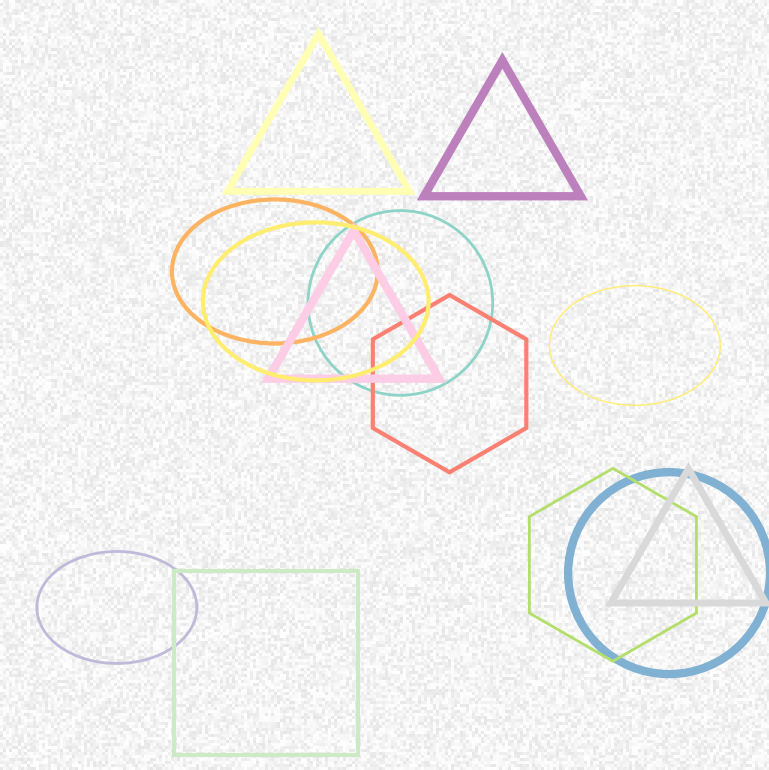[{"shape": "circle", "thickness": 1, "radius": 0.6, "center": [0.52, 0.607]}, {"shape": "triangle", "thickness": 2.5, "radius": 0.68, "center": [0.414, 0.82]}, {"shape": "oval", "thickness": 1, "radius": 0.52, "center": [0.152, 0.211]}, {"shape": "hexagon", "thickness": 1.5, "radius": 0.58, "center": [0.584, 0.502]}, {"shape": "circle", "thickness": 3, "radius": 0.66, "center": [0.869, 0.256]}, {"shape": "oval", "thickness": 1.5, "radius": 0.67, "center": [0.357, 0.647]}, {"shape": "hexagon", "thickness": 1, "radius": 0.63, "center": [0.796, 0.266]}, {"shape": "triangle", "thickness": 3, "radius": 0.64, "center": [0.459, 0.572]}, {"shape": "triangle", "thickness": 2.5, "radius": 0.58, "center": [0.894, 0.275]}, {"shape": "triangle", "thickness": 3, "radius": 0.59, "center": [0.652, 0.804]}, {"shape": "square", "thickness": 1.5, "radius": 0.6, "center": [0.345, 0.139]}, {"shape": "oval", "thickness": 0.5, "radius": 0.55, "center": [0.824, 0.551]}, {"shape": "oval", "thickness": 1.5, "radius": 0.73, "center": [0.41, 0.609]}]